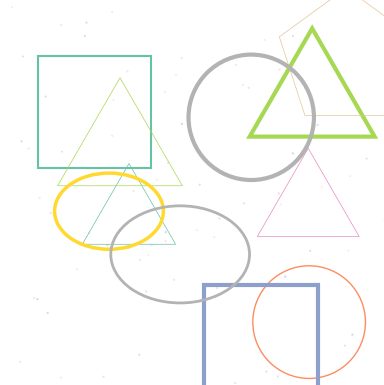[{"shape": "triangle", "thickness": 0.5, "radius": 0.7, "center": [0.335, 0.435]}, {"shape": "square", "thickness": 1.5, "radius": 0.73, "center": [0.246, 0.709]}, {"shape": "circle", "thickness": 1, "radius": 0.73, "center": [0.803, 0.163]}, {"shape": "square", "thickness": 3, "radius": 0.74, "center": [0.678, 0.112]}, {"shape": "triangle", "thickness": 0.5, "radius": 0.76, "center": [0.801, 0.462]}, {"shape": "triangle", "thickness": 0.5, "radius": 0.94, "center": [0.312, 0.611]}, {"shape": "triangle", "thickness": 3, "radius": 0.94, "center": [0.811, 0.739]}, {"shape": "oval", "thickness": 2.5, "radius": 0.71, "center": [0.283, 0.451]}, {"shape": "pentagon", "thickness": 0.5, "radius": 0.91, "center": [0.899, 0.848]}, {"shape": "circle", "thickness": 3, "radius": 0.81, "center": [0.653, 0.695]}, {"shape": "oval", "thickness": 2, "radius": 0.9, "center": [0.468, 0.339]}]